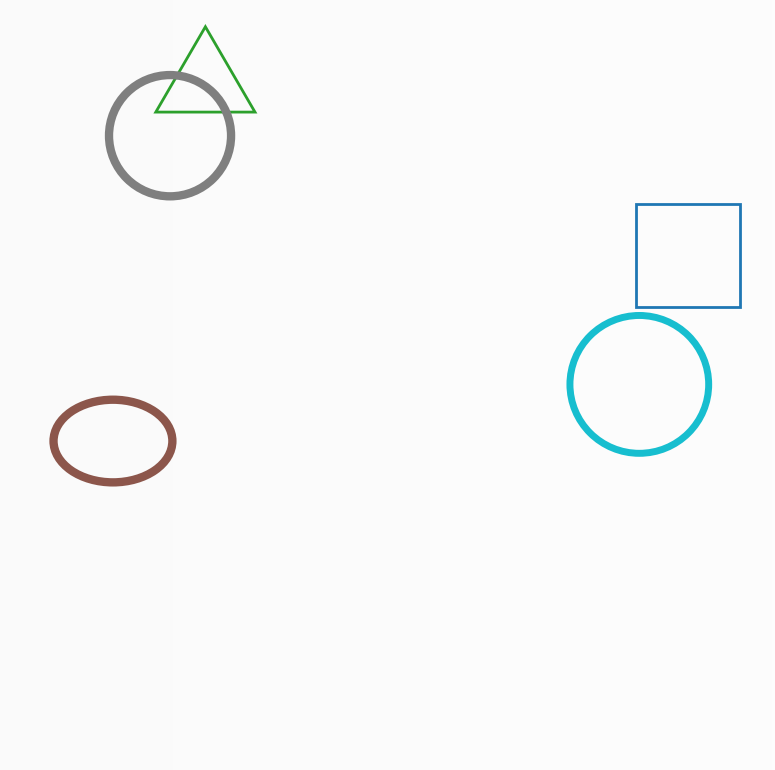[{"shape": "square", "thickness": 1, "radius": 0.33, "center": [0.888, 0.669]}, {"shape": "triangle", "thickness": 1, "radius": 0.37, "center": [0.265, 0.891]}, {"shape": "oval", "thickness": 3, "radius": 0.38, "center": [0.146, 0.427]}, {"shape": "circle", "thickness": 3, "radius": 0.39, "center": [0.219, 0.824]}, {"shape": "circle", "thickness": 2.5, "radius": 0.45, "center": [0.825, 0.501]}]